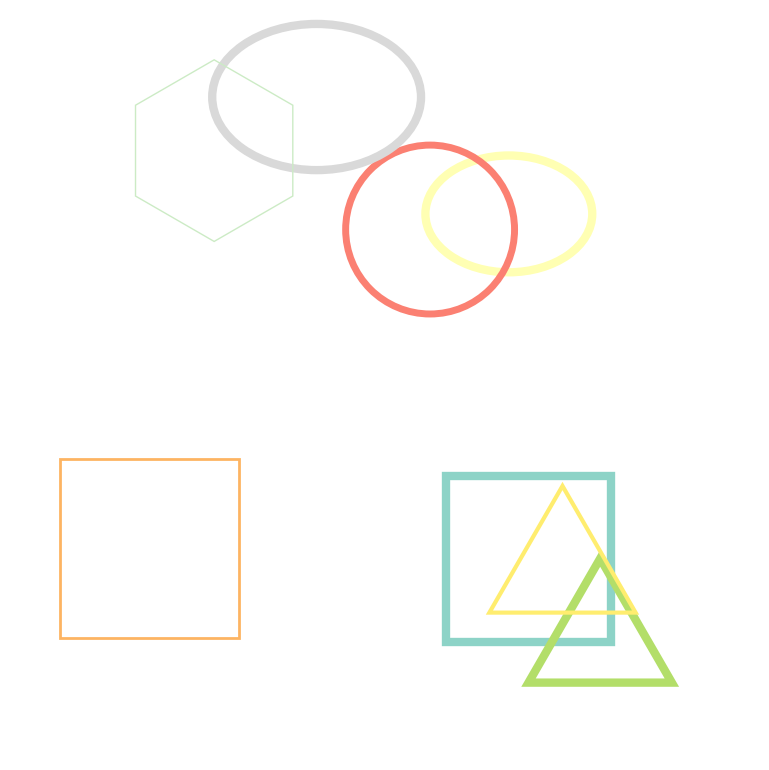[{"shape": "square", "thickness": 3, "radius": 0.54, "center": [0.686, 0.274]}, {"shape": "oval", "thickness": 3, "radius": 0.54, "center": [0.661, 0.722]}, {"shape": "circle", "thickness": 2.5, "radius": 0.55, "center": [0.559, 0.702]}, {"shape": "square", "thickness": 1, "radius": 0.58, "center": [0.194, 0.288]}, {"shape": "triangle", "thickness": 3, "radius": 0.54, "center": [0.779, 0.167]}, {"shape": "oval", "thickness": 3, "radius": 0.68, "center": [0.411, 0.874]}, {"shape": "hexagon", "thickness": 0.5, "radius": 0.59, "center": [0.278, 0.804]}, {"shape": "triangle", "thickness": 1.5, "radius": 0.55, "center": [0.731, 0.259]}]